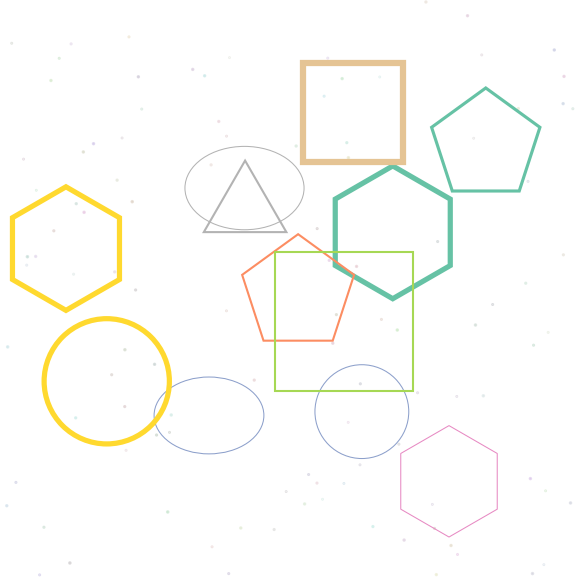[{"shape": "hexagon", "thickness": 2.5, "radius": 0.57, "center": [0.68, 0.597]}, {"shape": "pentagon", "thickness": 1.5, "radius": 0.49, "center": [0.841, 0.748]}, {"shape": "pentagon", "thickness": 1, "radius": 0.51, "center": [0.516, 0.492]}, {"shape": "circle", "thickness": 0.5, "radius": 0.41, "center": [0.627, 0.286]}, {"shape": "oval", "thickness": 0.5, "radius": 0.48, "center": [0.362, 0.28]}, {"shape": "hexagon", "thickness": 0.5, "radius": 0.48, "center": [0.777, 0.166]}, {"shape": "square", "thickness": 1, "radius": 0.6, "center": [0.596, 0.442]}, {"shape": "hexagon", "thickness": 2.5, "radius": 0.53, "center": [0.114, 0.569]}, {"shape": "circle", "thickness": 2.5, "radius": 0.54, "center": [0.185, 0.339]}, {"shape": "square", "thickness": 3, "radius": 0.43, "center": [0.612, 0.805]}, {"shape": "triangle", "thickness": 1, "radius": 0.41, "center": [0.424, 0.638]}, {"shape": "oval", "thickness": 0.5, "radius": 0.52, "center": [0.423, 0.673]}]